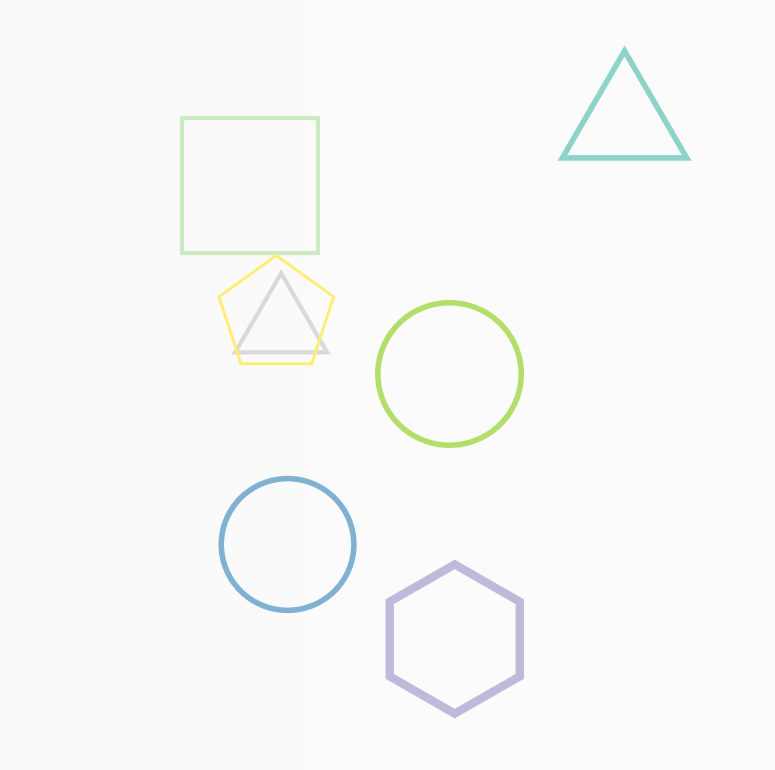[{"shape": "triangle", "thickness": 2, "radius": 0.46, "center": [0.806, 0.841]}, {"shape": "hexagon", "thickness": 3, "radius": 0.48, "center": [0.587, 0.17]}, {"shape": "circle", "thickness": 2, "radius": 0.43, "center": [0.371, 0.293]}, {"shape": "circle", "thickness": 2, "radius": 0.46, "center": [0.58, 0.514]}, {"shape": "triangle", "thickness": 1.5, "radius": 0.34, "center": [0.363, 0.577]}, {"shape": "square", "thickness": 1.5, "radius": 0.44, "center": [0.323, 0.759]}, {"shape": "pentagon", "thickness": 1, "radius": 0.39, "center": [0.357, 0.59]}]